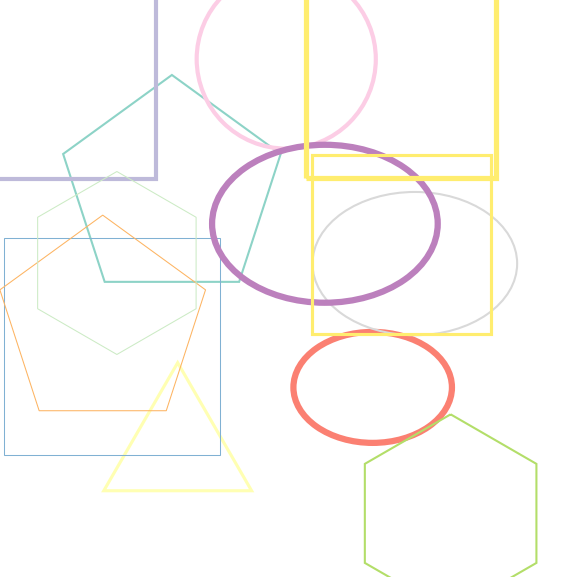[{"shape": "pentagon", "thickness": 1, "radius": 0.99, "center": [0.298, 0.671]}, {"shape": "triangle", "thickness": 1.5, "radius": 0.74, "center": [0.308, 0.223]}, {"shape": "square", "thickness": 2, "radius": 0.83, "center": [0.104, 0.857]}, {"shape": "oval", "thickness": 3, "radius": 0.69, "center": [0.645, 0.328]}, {"shape": "square", "thickness": 0.5, "radius": 0.94, "center": [0.193, 0.399]}, {"shape": "pentagon", "thickness": 0.5, "radius": 0.94, "center": [0.178, 0.439]}, {"shape": "hexagon", "thickness": 1, "radius": 0.86, "center": [0.78, 0.11]}, {"shape": "circle", "thickness": 2, "radius": 0.78, "center": [0.496, 0.897]}, {"shape": "oval", "thickness": 1, "radius": 0.89, "center": [0.718, 0.543]}, {"shape": "oval", "thickness": 3, "radius": 0.98, "center": [0.563, 0.612]}, {"shape": "hexagon", "thickness": 0.5, "radius": 0.79, "center": [0.202, 0.544]}, {"shape": "square", "thickness": 1.5, "radius": 0.78, "center": [0.696, 0.576]}, {"shape": "square", "thickness": 2.5, "radius": 0.82, "center": [0.695, 0.856]}]